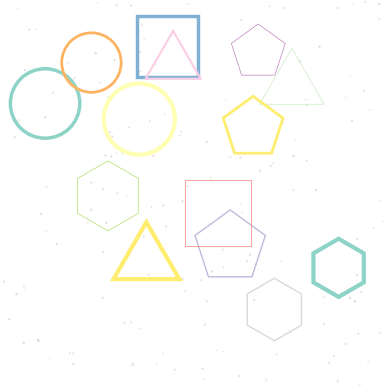[{"shape": "hexagon", "thickness": 3, "radius": 0.38, "center": [0.879, 0.304]}, {"shape": "circle", "thickness": 2.5, "radius": 0.45, "center": [0.117, 0.731]}, {"shape": "circle", "thickness": 3, "radius": 0.46, "center": [0.362, 0.691]}, {"shape": "pentagon", "thickness": 1, "radius": 0.48, "center": [0.598, 0.359]}, {"shape": "square", "thickness": 0.5, "radius": 0.43, "center": [0.567, 0.448]}, {"shape": "square", "thickness": 2.5, "radius": 0.39, "center": [0.435, 0.879]}, {"shape": "circle", "thickness": 2, "radius": 0.39, "center": [0.238, 0.837]}, {"shape": "hexagon", "thickness": 0.5, "radius": 0.45, "center": [0.28, 0.491]}, {"shape": "triangle", "thickness": 1.5, "radius": 0.41, "center": [0.45, 0.837]}, {"shape": "hexagon", "thickness": 1, "radius": 0.41, "center": [0.713, 0.196]}, {"shape": "pentagon", "thickness": 0.5, "radius": 0.37, "center": [0.671, 0.864]}, {"shape": "triangle", "thickness": 0.5, "radius": 0.48, "center": [0.758, 0.778]}, {"shape": "pentagon", "thickness": 2, "radius": 0.41, "center": [0.657, 0.668]}, {"shape": "triangle", "thickness": 3, "radius": 0.49, "center": [0.38, 0.324]}]